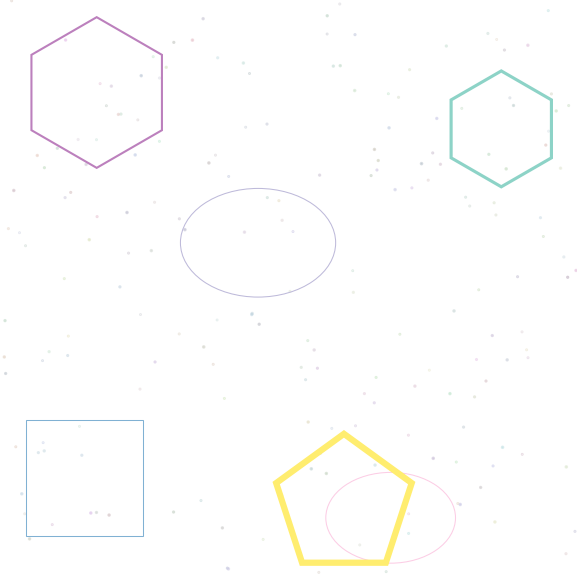[{"shape": "hexagon", "thickness": 1.5, "radius": 0.5, "center": [0.868, 0.776]}, {"shape": "oval", "thickness": 0.5, "radius": 0.67, "center": [0.447, 0.579]}, {"shape": "square", "thickness": 0.5, "radius": 0.5, "center": [0.146, 0.171]}, {"shape": "oval", "thickness": 0.5, "radius": 0.56, "center": [0.676, 0.103]}, {"shape": "hexagon", "thickness": 1, "radius": 0.65, "center": [0.167, 0.839]}, {"shape": "pentagon", "thickness": 3, "radius": 0.62, "center": [0.596, 0.125]}]